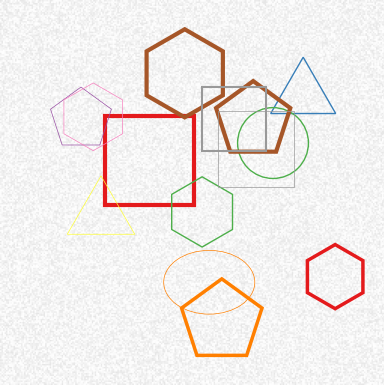[{"shape": "square", "thickness": 3, "radius": 0.58, "center": [0.388, 0.583]}, {"shape": "hexagon", "thickness": 2.5, "radius": 0.42, "center": [0.871, 0.281]}, {"shape": "triangle", "thickness": 1, "radius": 0.49, "center": [0.787, 0.754]}, {"shape": "hexagon", "thickness": 1, "radius": 0.46, "center": [0.525, 0.45]}, {"shape": "circle", "thickness": 1, "radius": 0.46, "center": [0.709, 0.628]}, {"shape": "pentagon", "thickness": 0.5, "radius": 0.42, "center": [0.21, 0.691]}, {"shape": "pentagon", "thickness": 2.5, "radius": 0.55, "center": [0.576, 0.166]}, {"shape": "oval", "thickness": 0.5, "radius": 0.59, "center": [0.543, 0.267]}, {"shape": "triangle", "thickness": 0.5, "radius": 0.51, "center": [0.262, 0.442]}, {"shape": "hexagon", "thickness": 3, "radius": 0.57, "center": [0.48, 0.81]}, {"shape": "pentagon", "thickness": 3, "radius": 0.51, "center": [0.658, 0.688]}, {"shape": "hexagon", "thickness": 0.5, "radius": 0.44, "center": [0.242, 0.697]}, {"shape": "square", "thickness": 1.5, "radius": 0.41, "center": [0.608, 0.691]}, {"shape": "square", "thickness": 0.5, "radius": 0.49, "center": [0.665, 0.614]}]